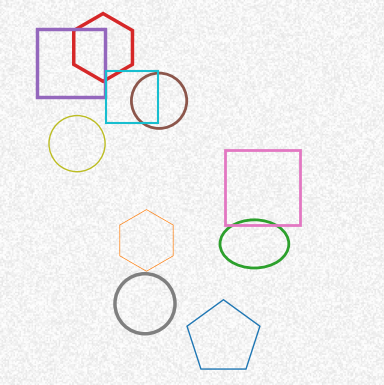[{"shape": "pentagon", "thickness": 1, "radius": 0.5, "center": [0.58, 0.122]}, {"shape": "hexagon", "thickness": 0.5, "radius": 0.4, "center": [0.38, 0.376]}, {"shape": "oval", "thickness": 2, "radius": 0.45, "center": [0.661, 0.366]}, {"shape": "hexagon", "thickness": 2.5, "radius": 0.44, "center": [0.268, 0.877]}, {"shape": "square", "thickness": 2.5, "radius": 0.44, "center": [0.185, 0.836]}, {"shape": "circle", "thickness": 2, "radius": 0.36, "center": [0.413, 0.738]}, {"shape": "square", "thickness": 2, "radius": 0.49, "center": [0.681, 0.513]}, {"shape": "circle", "thickness": 2.5, "radius": 0.39, "center": [0.377, 0.211]}, {"shape": "circle", "thickness": 1, "radius": 0.36, "center": [0.2, 0.627]}, {"shape": "square", "thickness": 1.5, "radius": 0.34, "center": [0.344, 0.748]}]